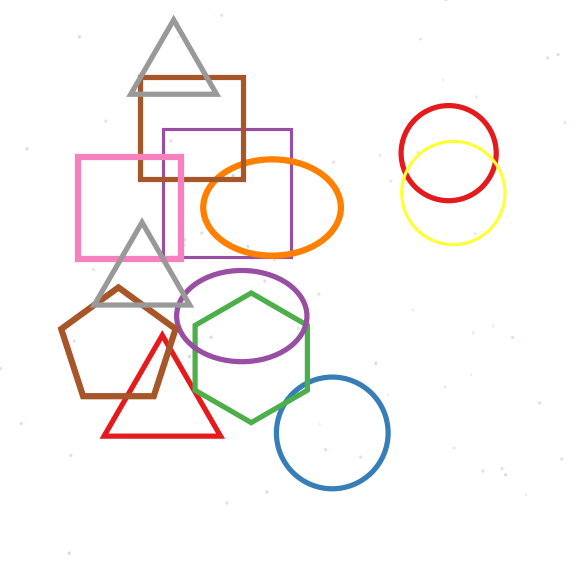[{"shape": "triangle", "thickness": 2.5, "radius": 0.58, "center": [0.281, 0.302]}, {"shape": "circle", "thickness": 2.5, "radius": 0.41, "center": [0.777, 0.734]}, {"shape": "circle", "thickness": 2.5, "radius": 0.48, "center": [0.575, 0.249]}, {"shape": "hexagon", "thickness": 2.5, "radius": 0.56, "center": [0.435, 0.38]}, {"shape": "square", "thickness": 1.5, "radius": 0.55, "center": [0.393, 0.665]}, {"shape": "oval", "thickness": 2.5, "radius": 0.56, "center": [0.419, 0.452]}, {"shape": "oval", "thickness": 3, "radius": 0.6, "center": [0.471, 0.64]}, {"shape": "circle", "thickness": 1.5, "radius": 0.45, "center": [0.785, 0.665]}, {"shape": "pentagon", "thickness": 3, "radius": 0.52, "center": [0.205, 0.397]}, {"shape": "square", "thickness": 2.5, "radius": 0.44, "center": [0.332, 0.777]}, {"shape": "square", "thickness": 3, "radius": 0.44, "center": [0.224, 0.639]}, {"shape": "triangle", "thickness": 2.5, "radius": 0.43, "center": [0.301, 0.879]}, {"shape": "triangle", "thickness": 2.5, "radius": 0.48, "center": [0.246, 0.519]}]